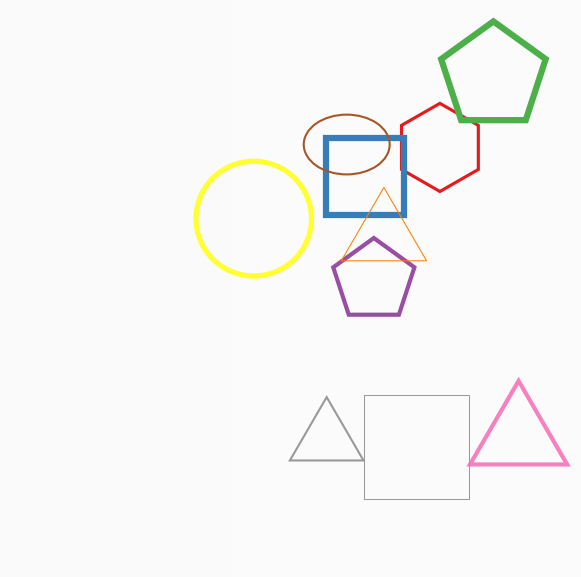[{"shape": "hexagon", "thickness": 1.5, "radius": 0.38, "center": [0.757, 0.744]}, {"shape": "square", "thickness": 3, "radius": 0.34, "center": [0.628, 0.694]}, {"shape": "pentagon", "thickness": 3, "radius": 0.47, "center": [0.849, 0.868]}, {"shape": "pentagon", "thickness": 2, "radius": 0.37, "center": [0.643, 0.514]}, {"shape": "triangle", "thickness": 0.5, "radius": 0.42, "center": [0.66, 0.59]}, {"shape": "circle", "thickness": 2.5, "radius": 0.5, "center": [0.437, 0.621]}, {"shape": "oval", "thickness": 1, "radius": 0.37, "center": [0.596, 0.749]}, {"shape": "triangle", "thickness": 2, "radius": 0.48, "center": [0.892, 0.243]}, {"shape": "square", "thickness": 0.5, "radius": 0.45, "center": [0.717, 0.225]}, {"shape": "triangle", "thickness": 1, "radius": 0.37, "center": [0.562, 0.238]}]